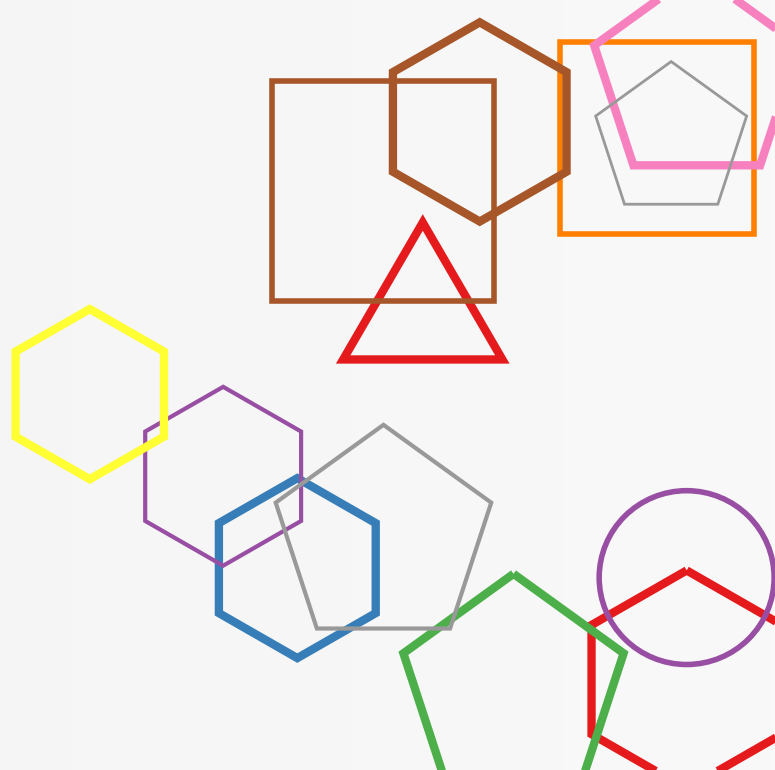[{"shape": "hexagon", "thickness": 3, "radius": 0.71, "center": [0.886, 0.117]}, {"shape": "triangle", "thickness": 3, "radius": 0.59, "center": [0.545, 0.592]}, {"shape": "hexagon", "thickness": 3, "radius": 0.58, "center": [0.384, 0.262]}, {"shape": "pentagon", "thickness": 3, "radius": 0.75, "center": [0.663, 0.105]}, {"shape": "hexagon", "thickness": 1.5, "radius": 0.58, "center": [0.288, 0.381]}, {"shape": "circle", "thickness": 2, "radius": 0.56, "center": [0.886, 0.25]}, {"shape": "square", "thickness": 2, "radius": 0.62, "center": [0.848, 0.821]}, {"shape": "hexagon", "thickness": 3, "radius": 0.55, "center": [0.116, 0.488]}, {"shape": "hexagon", "thickness": 3, "radius": 0.65, "center": [0.619, 0.842]}, {"shape": "square", "thickness": 2, "radius": 0.71, "center": [0.494, 0.752]}, {"shape": "pentagon", "thickness": 3, "radius": 0.7, "center": [0.899, 0.898]}, {"shape": "pentagon", "thickness": 1.5, "radius": 0.73, "center": [0.495, 0.302]}, {"shape": "pentagon", "thickness": 1, "radius": 0.51, "center": [0.866, 0.818]}]